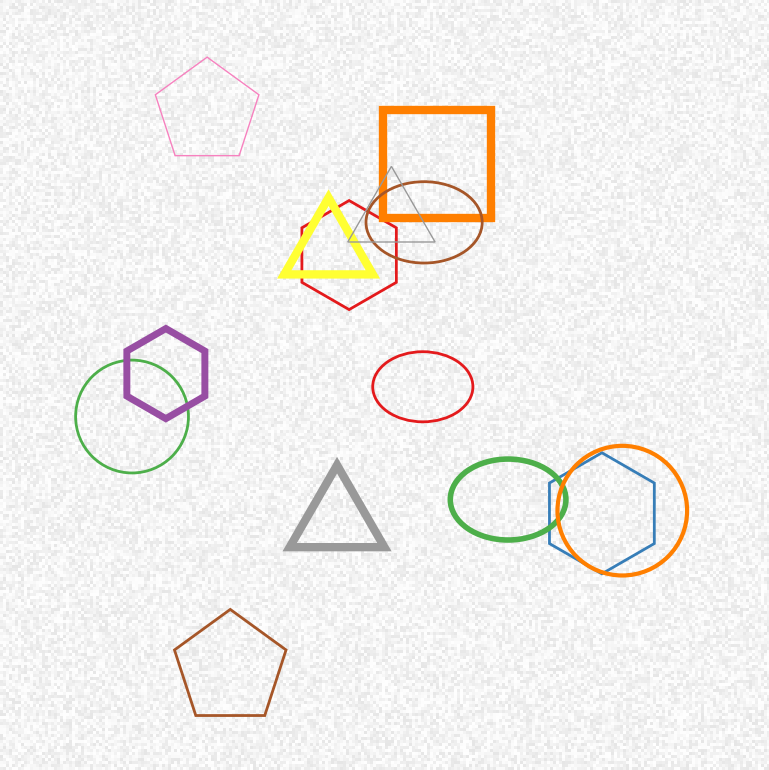[{"shape": "oval", "thickness": 1, "radius": 0.33, "center": [0.549, 0.498]}, {"shape": "hexagon", "thickness": 1, "radius": 0.35, "center": [0.453, 0.669]}, {"shape": "hexagon", "thickness": 1, "radius": 0.39, "center": [0.782, 0.333]}, {"shape": "circle", "thickness": 1, "radius": 0.37, "center": [0.171, 0.459]}, {"shape": "oval", "thickness": 2, "radius": 0.38, "center": [0.66, 0.351]}, {"shape": "hexagon", "thickness": 2.5, "radius": 0.29, "center": [0.215, 0.515]}, {"shape": "square", "thickness": 3, "radius": 0.35, "center": [0.568, 0.787]}, {"shape": "circle", "thickness": 1.5, "radius": 0.42, "center": [0.808, 0.337]}, {"shape": "triangle", "thickness": 3, "radius": 0.33, "center": [0.427, 0.677]}, {"shape": "oval", "thickness": 1, "radius": 0.38, "center": [0.551, 0.711]}, {"shape": "pentagon", "thickness": 1, "radius": 0.38, "center": [0.299, 0.132]}, {"shape": "pentagon", "thickness": 0.5, "radius": 0.35, "center": [0.269, 0.855]}, {"shape": "triangle", "thickness": 0.5, "radius": 0.33, "center": [0.508, 0.718]}, {"shape": "triangle", "thickness": 3, "radius": 0.35, "center": [0.438, 0.325]}]